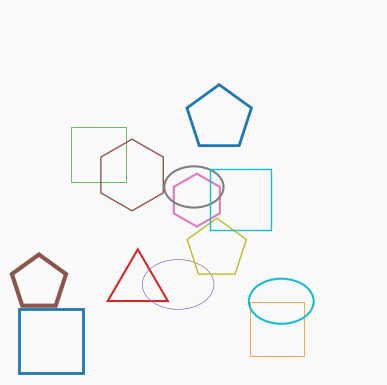[{"shape": "square", "thickness": 2, "radius": 0.41, "center": [0.132, 0.115]}, {"shape": "pentagon", "thickness": 2, "radius": 0.44, "center": [0.566, 0.693]}, {"shape": "square", "thickness": 0.5, "radius": 0.35, "center": [0.715, 0.146]}, {"shape": "square", "thickness": 0.5, "radius": 0.36, "center": [0.255, 0.598]}, {"shape": "triangle", "thickness": 1.5, "radius": 0.45, "center": [0.356, 0.263]}, {"shape": "oval", "thickness": 0.5, "radius": 0.46, "center": [0.46, 0.261]}, {"shape": "hexagon", "thickness": 1, "radius": 0.47, "center": [0.341, 0.545]}, {"shape": "pentagon", "thickness": 3, "radius": 0.37, "center": [0.101, 0.265]}, {"shape": "hexagon", "thickness": 1.5, "radius": 0.34, "center": [0.508, 0.48]}, {"shape": "oval", "thickness": 1.5, "radius": 0.38, "center": [0.5, 0.514]}, {"shape": "pentagon", "thickness": 1, "radius": 0.4, "center": [0.559, 0.353]}, {"shape": "oval", "thickness": 1.5, "radius": 0.42, "center": [0.726, 0.218]}, {"shape": "square", "thickness": 1, "radius": 0.4, "center": [0.621, 0.482]}]